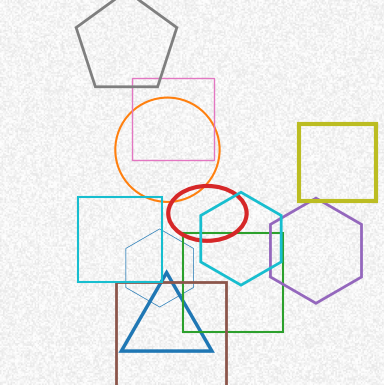[{"shape": "hexagon", "thickness": 0.5, "radius": 0.51, "center": [0.415, 0.304]}, {"shape": "triangle", "thickness": 2.5, "radius": 0.68, "center": [0.433, 0.156]}, {"shape": "circle", "thickness": 1.5, "radius": 0.68, "center": [0.435, 0.611]}, {"shape": "square", "thickness": 1.5, "radius": 0.65, "center": [0.606, 0.266]}, {"shape": "oval", "thickness": 3, "radius": 0.51, "center": [0.539, 0.446]}, {"shape": "hexagon", "thickness": 2, "radius": 0.68, "center": [0.821, 0.349]}, {"shape": "square", "thickness": 2, "radius": 0.72, "center": [0.444, 0.123]}, {"shape": "square", "thickness": 1, "radius": 0.53, "center": [0.45, 0.69]}, {"shape": "pentagon", "thickness": 2, "radius": 0.69, "center": [0.329, 0.886]}, {"shape": "square", "thickness": 3, "radius": 0.5, "center": [0.876, 0.577]}, {"shape": "square", "thickness": 1.5, "radius": 0.55, "center": [0.312, 0.379]}, {"shape": "hexagon", "thickness": 2, "radius": 0.6, "center": [0.626, 0.38]}]